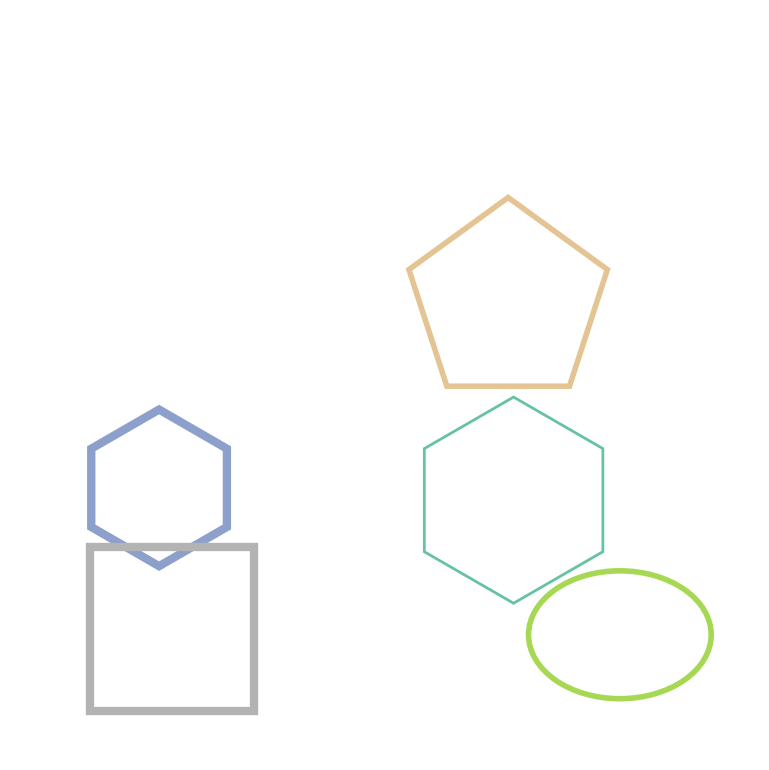[{"shape": "hexagon", "thickness": 1, "radius": 0.67, "center": [0.667, 0.35]}, {"shape": "hexagon", "thickness": 3, "radius": 0.51, "center": [0.207, 0.366]}, {"shape": "oval", "thickness": 2, "radius": 0.59, "center": [0.805, 0.176]}, {"shape": "pentagon", "thickness": 2, "radius": 0.68, "center": [0.66, 0.608]}, {"shape": "square", "thickness": 3, "radius": 0.53, "center": [0.223, 0.183]}]